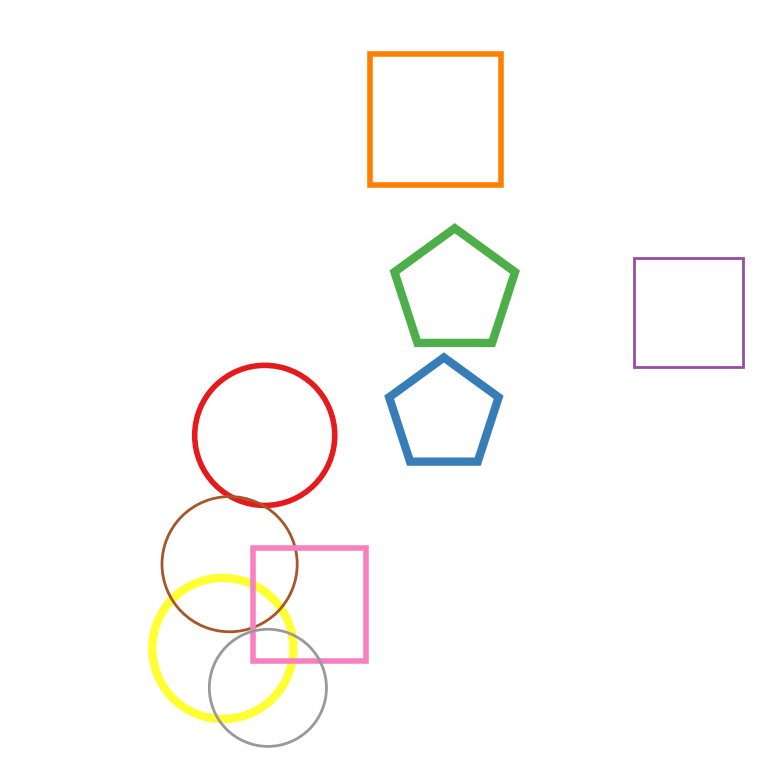[{"shape": "circle", "thickness": 2, "radius": 0.45, "center": [0.344, 0.435]}, {"shape": "pentagon", "thickness": 3, "radius": 0.37, "center": [0.576, 0.461]}, {"shape": "pentagon", "thickness": 3, "radius": 0.41, "center": [0.591, 0.621]}, {"shape": "square", "thickness": 1, "radius": 0.35, "center": [0.894, 0.594]}, {"shape": "square", "thickness": 2, "radius": 0.43, "center": [0.565, 0.845]}, {"shape": "circle", "thickness": 3, "radius": 0.46, "center": [0.289, 0.158]}, {"shape": "circle", "thickness": 1, "radius": 0.44, "center": [0.298, 0.267]}, {"shape": "square", "thickness": 2, "radius": 0.37, "center": [0.402, 0.215]}, {"shape": "circle", "thickness": 1, "radius": 0.38, "center": [0.348, 0.107]}]